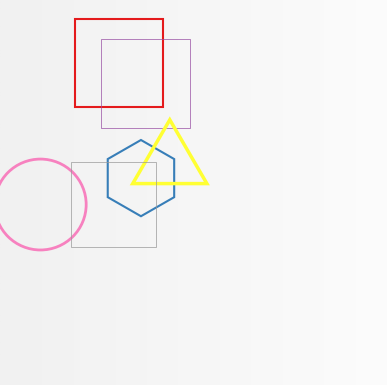[{"shape": "square", "thickness": 1.5, "radius": 0.57, "center": [0.307, 0.837]}, {"shape": "hexagon", "thickness": 1.5, "radius": 0.5, "center": [0.364, 0.537]}, {"shape": "square", "thickness": 0.5, "radius": 0.58, "center": [0.375, 0.783]}, {"shape": "triangle", "thickness": 2.5, "radius": 0.55, "center": [0.438, 0.578]}, {"shape": "circle", "thickness": 2, "radius": 0.59, "center": [0.104, 0.469]}, {"shape": "square", "thickness": 0.5, "radius": 0.55, "center": [0.293, 0.469]}]